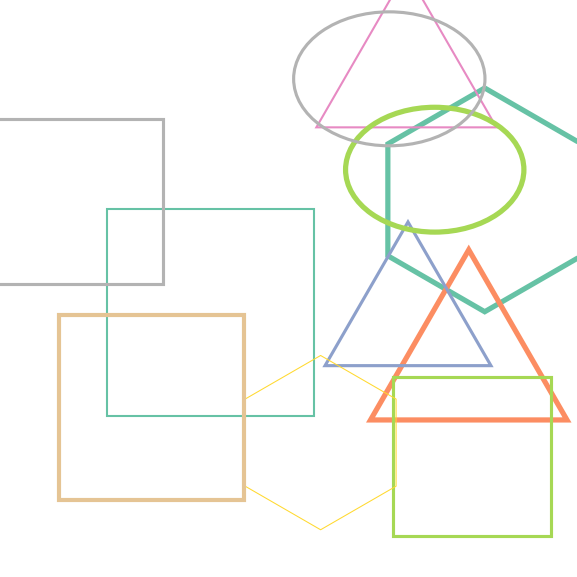[{"shape": "square", "thickness": 1, "radius": 0.9, "center": [0.365, 0.458]}, {"shape": "hexagon", "thickness": 2.5, "radius": 0.97, "center": [0.839, 0.653]}, {"shape": "triangle", "thickness": 2.5, "radius": 0.98, "center": [0.812, 0.37]}, {"shape": "triangle", "thickness": 1.5, "radius": 0.83, "center": [0.706, 0.449]}, {"shape": "triangle", "thickness": 1, "radius": 0.9, "center": [0.704, 0.869]}, {"shape": "square", "thickness": 1.5, "radius": 0.69, "center": [0.817, 0.209]}, {"shape": "oval", "thickness": 2.5, "radius": 0.77, "center": [0.753, 0.705]}, {"shape": "hexagon", "thickness": 0.5, "radius": 0.75, "center": [0.555, 0.233]}, {"shape": "square", "thickness": 2, "radius": 0.8, "center": [0.263, 0.294]}, {"shape": "square", "thickness": 1.5, "radius": 0.71, "center": [0.139, 0.651]}, {"shape": "oval", "thickness": 1.5, "radius": 0.83, "center": [0.674, 0.863]}]